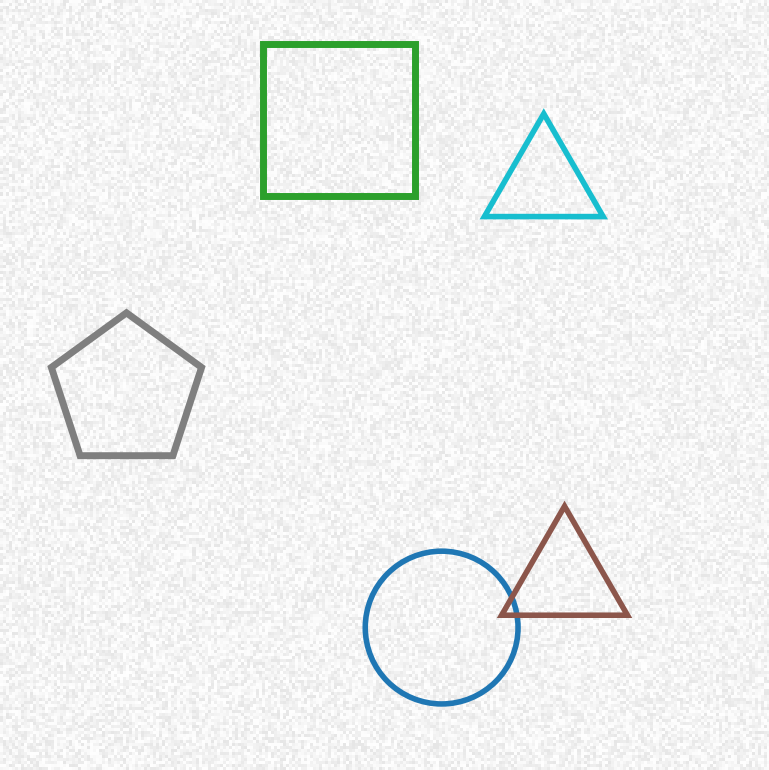[{"shape": "circle", "thickness": 2, "radius": 0.5, "center": [0.574, 0.185]}, {"shape": "square", "thickness": 2.5, "radius": 0.49, "center": [0.44, 0.844]}, {"shape": "triangle", "thickness": 2, "radius": 0.47, "center": [0.733, 0.248]}, {"shape": "pentagon", "thickness": 2.5, "radius": 0.51, "center": [0.164, 0.491]}, {"shape": "triangle", "thickness": 2, "radius": 0.45, "center": [0.706, 0.763]}]